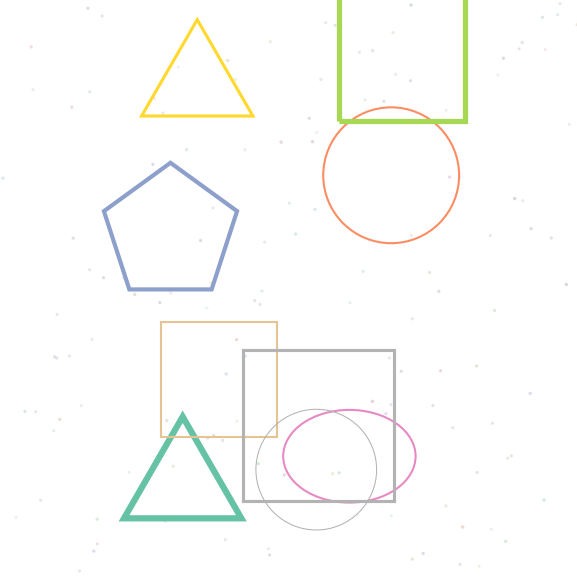[{"shape": "triangle", "thickness": 3, "radius": 0.59, "center": [0.316, 0.16]}, {"shape": "circle", "thickness": 1, "radius": 0.59, "center": [0.677, 0.696]}, {"shape": "pentagon", "thickness": 2, "radius": 0.61, "center": [0.295, 0.596]}, {"shape": "oval", "thickness": 1, "radius": 0.57, "center": [0.605, 0.209]}, {"shape": "square", "thickness": 2.5, "radius": 0.55, "center": [0.696, 0.899]}, {"shape": "triangle", "thickness": 1.5, "radius": 0.56, "center": [0.342, 0.854]}, {"shape": "square", "thickness": 1, "radius": 0.5, "center": [0.38, 0.342]}, {"shape": "circle", "thickness": 0.5, "radius": 0.52, "center": [0.548, 0.186]}, {"shape": "square", "thickness": 1.5, "radius": 0.65, "center": [0.552, 0.262]}]